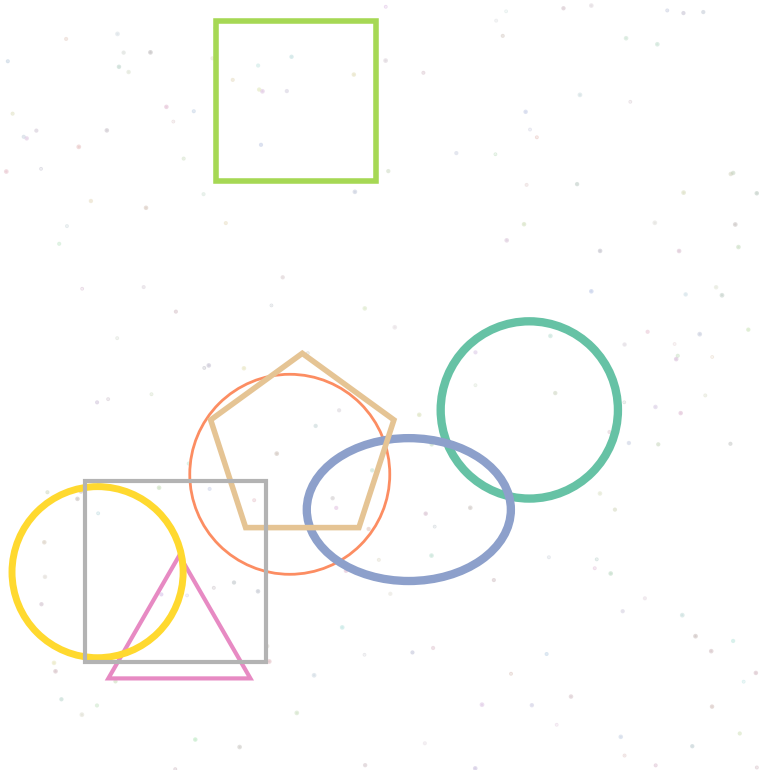[{"shape": "circle", "thickness": 3, "radius": 0.58, "center": [0.687, 0.468]}, {"shape": "circle", "thickness": 1, "radius": 0.65, "center": [0.376, 0.384]}, {"shape": "oval", "thickness": 3, "radius": 0.66, "center": [0.531, 0.338]}, {"shape": "triangle", "thickness": 1.5, "radius": 0.53, "center": [0.233, 0.172]}, {"shape": "square", "thickness": 2, "radius": 0.52, "center": [0.384, 0.869]}, {"shape": "circle", "thickness": 2.5, "radius": 0.56, "center": [0.127, 0.257]}, {"shape": "pentagon", "thickness": 2, "radius": 0.63, "center": [0.393, 0.416]}, {"shape": "square", "thickness": 1.5, "radius": 0.59, "center": [0.228, 0.258]}]